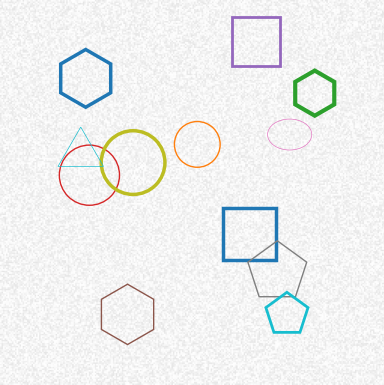[{"shape": "hexagon", "thickness": 2.5, "radius": 0.37, "center": [0.223, 0.796]}, {"shape": "square", "thickness": 2.5, "radius": 0.34, "center": [0.648, 0.392]}, {"shape": "circle", "thickness": 1, "radius": 0.3, "center": [0.512, 0.625]}, {"shape": "hexagon", "thickness": 3, "radius": 0.29, "center": [0.818, 0.758]}, {"shape": "circle", "thickness": 1, "radius": 0.39, "center": [0.232, 0.545]}, {"shape": "square", "thickness": 2, "radius": 0.32, "center": [0.665, 0.892]}, {"shape": "hexagon", "thickness": 1, "radius": 0.39, "center": [0.331, 0.183]}, {"shape": "oval", "thickness": 0.5, "radius": 0.29, "center": [0.752, 0.651]}, {"shape": "pentagon", "thickness": 1, "radius": 0.4, "center": [0.72, 0.294]}, {"shape": "circle", "thickness": 2.5, "radius": 0.41, "center": [0.346, 0.578]}, {"shape": "triangle", "thickness": 0.5, "radius": 0.34, "center": [0.21, 0.602]}, {"shape": "pentagon", "thickness": 2, "radius": 0.29, "center": [0.745, 0.183]}]